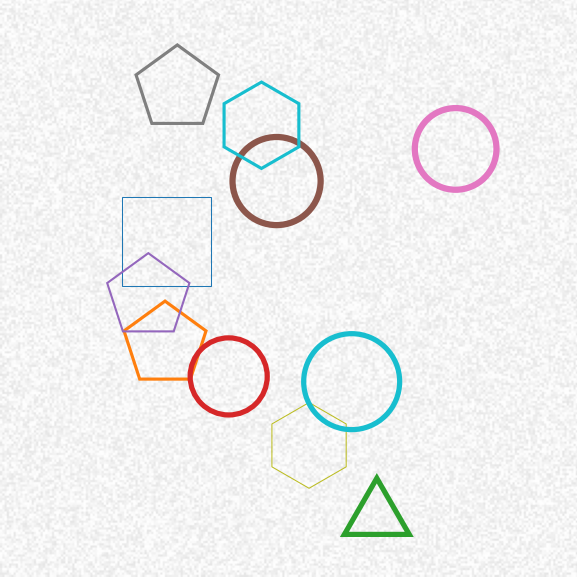[{"shape": "square", "thickness": 0.5, "radius": 0.38, "center": [0.288, 0.581]}, {"shape": "pentagon", "thickness": 1.5, "radius": 0.37, "center": [0.286, 0.403]}, {"shape": "triangle", "thickness": 2.5, "radius": 0.32, "center": [0.652, 0.106]}, {"shape": "circle", "thickness": 2.5, "radius": 0.33, "center": [0.396, 0.347]}, {"shape": "pentagon", "thickness": 1, "radius": 0.37, "center": [0.257, 0.486]}, {"shape": "circle", "thickness": 3, "radius": 0.38, "center": [0.479, 0.686]}, {"shape": "circle", "thickness": 3, "radius": 0.35, "center": [0.789, 0.741]}, {"shape": "pentagon", "thickness": 1.5, "radius": 0.38, "center": [0.307, 0.846]}, {"shape": "hexagon", "thickness": 0.5, "radius": 0.37, "center": [0.535, 0.228]}, {"shape": "circle", "thickness": 2.5, "radius": 0.42, "center": [0.609, 0.338]}, {"shape": "hexagon", "thickness": 1.5, "radius": 0.37, "center": [0.453, 0.782]}]